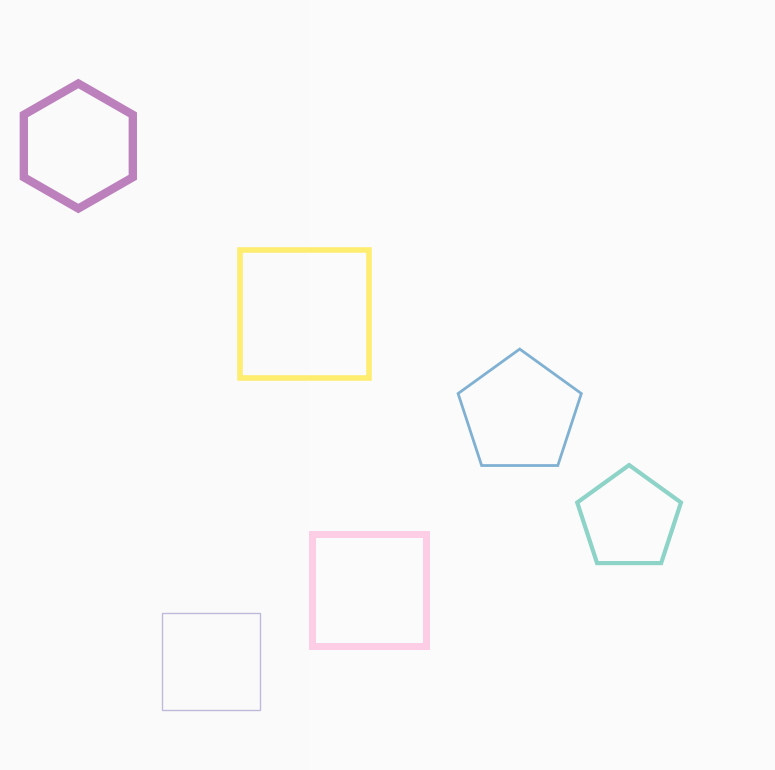[{"shape": "pentagon", "thickness": 1.5, "radius": 0.35, "center": [0.812, 0.326]}, {"shape": "square", "thickness": 0.5, "radius": 0.32, "center": [0.272, 0.141]}, {"shape": "pentagon", "thickness": 1, "radius": 0.42, "center": [0.671, 0.463]}, {"shape": "square", "thickness": 2.5, "radius": 0.37, "center": [0.476, 0.234]}, {"shape": "hexagon", "thickness": 3, "radius": 0.41, "center": [0.101, 0.81]}, {"shape": "square", "thickness": 2, "radius": 0.42, "center": [0.393, 0.592]}]